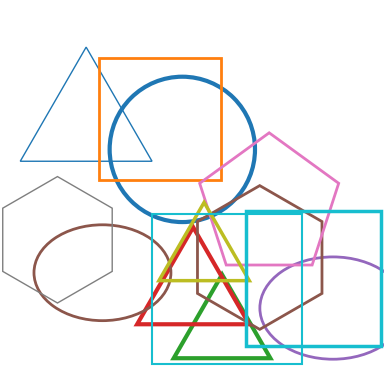[{"shape": "triangle", "thickness": 1, "radius": 0.99, "center": [0.224, 0.68]}, {"shape": "circle", "thickness": 3, "radius": 0.94, "center": [0.474, 0.612]}, {"shape": "square", "thickness": 2, "radius": 0.8, "center": [0.415, 0.691]}, {"shape": "triangle", "thickness": 3, "radius": 0.72, "center": [0.577, 0.142]}, {"shape": "triangle", "thickness": 3, "radius": 0.84, "center": [0.502, 0.242]}, {"shape": "oval", "thickness": 2, "radius": 0.95, "center": [0.865, 0.2]}, {"shape": "oval", "thickness": 2, "radius": 0.89, "center": [0.266, 0.292]}, {"shape": "hexagon", "thickness": 2, "radius": 0.93, "center": [0.675, 0.331]}, {"shape": "pentagon", "thickness": 2, "radius": 0.95, "center": [0.699, 0.465]}, {"shape": "hexagon", "thickness": 1, "radius": 0.82, "center": [0.149, 0.377]}, {"shape": "triangle", "thickness": 2.5, "radius": 0.68, "center": [0.53, 0.339]}, {"shape": "square", "thickness": 2.5, "radius": 0.88, "center": [0.814, 0.276]}, {"shape": "square", "thickness": 1.5, "radius": 0.97, "center": [0.59, 0.25]}]